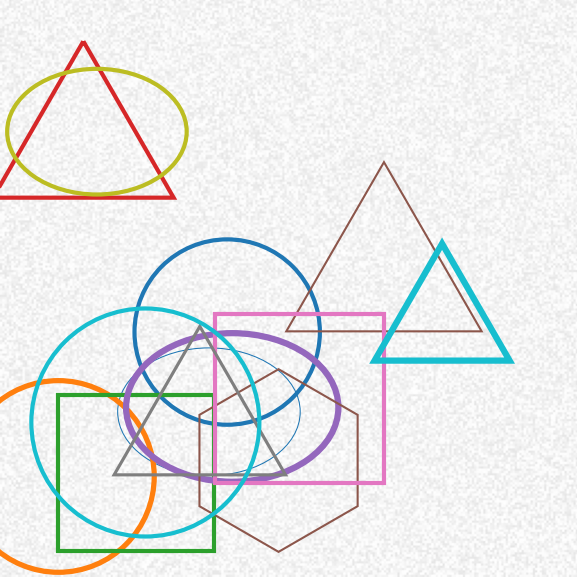[{"shape": "oval", "thickness": 0.5, "radius": 0.79, "center": [0.362, 0.286]}, {"shape": "circle", "thickness": 2, "radius": 0.8, "center": [0.393, 0.424]}, {"shape": "circle", "thickness": 2.5, "radius": 0.83, "center": [0.101, 0.174]}, {"shape": "square", "thickness": 2, "radius": 0.68, "center": [0.236, 0.181]}, {"shape": "triangle", "thickness": 2, "radius": 0.9, "center": [0.144, 0.747]}, {"shape": "oval", "thickness": 3, "radius": 0.92, "center": [0.402, 0.294]}, {"shape": "hexagon", "thickness": 1, "radius": 0.79, "center": [0.482, 0.202]}, {"shape": "triangle", "thickness": 1, "radius": 0.98, "center": [0.665, 0.523]}, {"shape": "square", "thickness": 2, "radius": 0.73, "center": [0.518, 0.309]}, {"shape": "triangle", "thickness": 1.5, "radius": 0.86, "center": [0.346, 0.263]}, {"shape": "oval", "thickness": 2, "radius": 0.78, "center": [0.168, 0.771]}, {"shape": "triangle", "thickness": 3, "radius": 0.67, "center": [0.766, 0.442]}, {"shape": "circle", "thickness": 2, "radius": 0.99, "center": [0.252, 0.268]}]